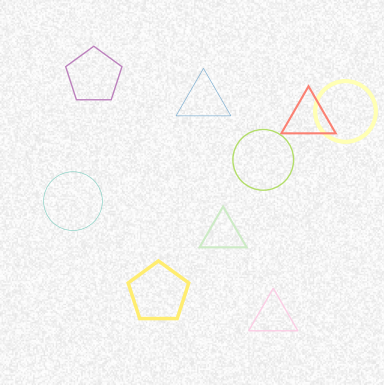[{"shape": "circle", "thickness": 0.5, "radius": 0.38, "center": [0.19, 0.478]}, {"shape": "circle", "thickness": 3, "radius": 0.39, "center": [0.897, 0.711]}, {"shape": "triangle", "thickness": 1.5, "radius": 0.41, "center": [0.801, 0.694]}, {"shape": "triangle", "thickness": 0.5, "radius": 0.41, "center": [0.528, 0.74]}, {"shape": "circle", "thickness": 1, "radius": 0.39, "center": [0.684, 0.585]}, {"shape": "triangle", "thickness": 1, "radius": 0.37, "center": [0.71, 0.178]}, {"shape": "pentagon", "thickness": 1, "radius": 0.38, "center": [0.244, 0.803]}, {"shape": "triangle", "thickness": 1.5, "radius": 0.35, "center": [0.579, 0.393]}, {"shape": "pentagon", "thickness": 2.5, "radius": 0.41, "center": [0.412, 0.239]}]